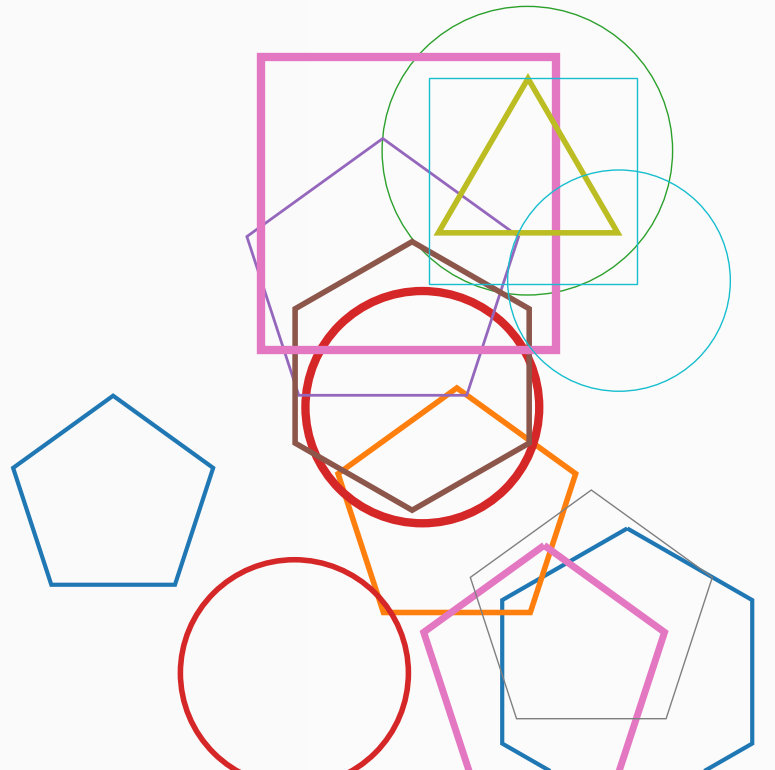[{"shape": "pentagon", "thickness": 1.5, "radius": 0.68, "center": [0.146, 0.35]}, {"shape": "hexagon", "thickness": 1.5, "radius": 0.93, "center": [0.809, 0.127]}, {"shape": "pentagon", "thickness": 2, "radius": 0.81, "center": [0.589, 0.335]}, {"shape": "circle", "thickness": 0.5, "radius": 0.94, "center": [0.68, 0.804]}, {"shape": "circle", "thickness": 2, "radius": 0.74, "center": [0.38, 0.126]}, {"shape": "circle", "thickness": 3, "radius": 0.75, "center": [0.545, 0.471]}, {"shape": "pentagon", "thickness": 1, "radius": 0.92, "center": [0.494, 0.636]}, {"shape": "hexagon", "thickness": 2, "radius": 0.87, "center": [0.532, 0.512]}, {"shape": "square", "thickness": 3, "radius": 0.95, "center": [0.527, 0.736]}, {"shape": "pentagon", "thickness": 2.5, "radius": 0.82, "center": [0.702, 0.128]}, {"shape": "pentagon", "thickness": 0.5, "radius": 0.82, "center": [0.763, 0.199]}, {"shape": "triangle", "thickness": 2, "radius": 0.67, "center": [0.681, 0.764]}, {"shape": "circle", "thickness": 0.5, "radius": 0.72, "center": [0.799, 0.636]}, {"shape": "square", "thickness": 0.5, "radius": 0.67, "center": [0.688, 0.765]}]